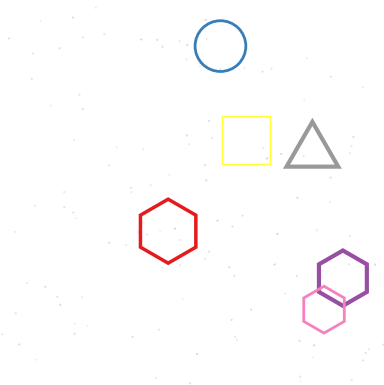[{"shape": "hexagon", "thickness": 2.5, "radius": 0.42, "center": [0.437, 0.4]}, {"shape": "circle", "thickness": 2, "radius": 0.33, "center": [0.573, 0.88]}, {"shape": "hexagon", "thickness": 3, "radius": 0.36, "center": [0.891, 0.278]}, {"shape": "square", "thickness": 1, "radius": 0.31, "center": [0.639, 0.636]}, {"shape": "hexagon", "thickness": 2, "radius": 0.3, "center": [0.842, 0.196]}, {"shape": "triangle", "thickness": 3, "radius": 0.39, "center": [0.811, 0.606]}]